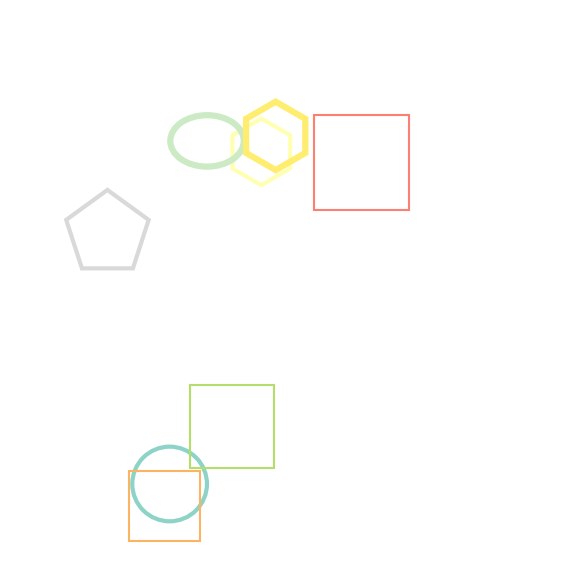[{"shape": "circle", "thickness": 2, "radius": 0.32, "center": [0.294, 0.161]}, {"shape": "hexagon", "thickness": 2, "radius": 0.29, "center": [0.452, 0.736]}, {"shape": "square", "thickness": 1, "radius": 0.41, "center": [0.626, 0.717]}, {"shape": "square", "thickness": 1, "radius": 0.3, "center": [0.285, 0.123]}, {"shape": "square", "thickness": 1, "radius": 0.36, "center": [0.402, 0.261]}, {"shape": "pentagon", "thickness": 2, "radius": 0.38, "center": [0.186, 0.595]}, {"shape": "oval", "thickness": 3, "radius": 0.32, "center": [0.359, 0.755]}, {"shape": "hexagon", "thickness": 3, "radius": 0.3, "center": [0.477, 0.764]}]